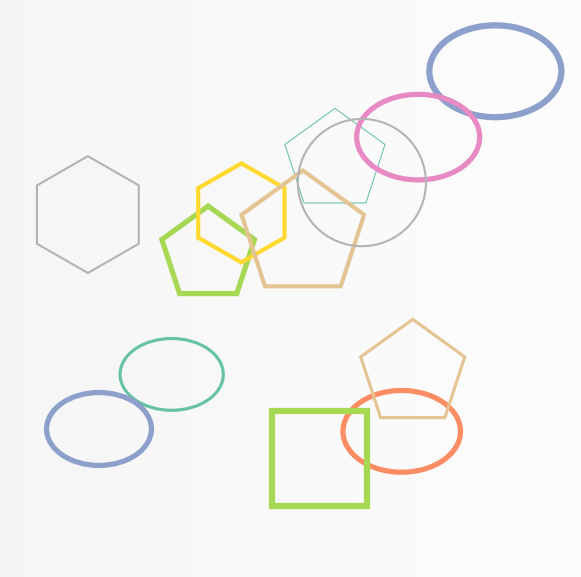[{"shape": "pentagon", "thickness": 0.5, "radius": 0.45, "center": [0.576, 0.721]}, {"shape": "oval", "thickness": 1.5, "radius": 0.44, "center": [0.295, 0.351]}, {"shape": "oval", "thickness": 2.5, "radius": 0.51, "center": [0.691, 0.252]}, {"shape": "oval", "thickness": 3, "radius": 0.57, "center": [0.852, 0.876]}, {"shape": "oval", "thickness": 2.5, "radius": 0.45, "center": [0.17, 0.256]}, {"shape": "oval", "thickness": 2.5, "radius": 0.53, "center": [0.719, 0.762]}, {"shape": "pentagon", "thickness": 2.5, "radius": 0.42, "center": [0.358, 0.559]}, {"shape": "square", "thickness": 3, "radius": 0.41, "center": [0.55, 0.205]}, {"shape": "hexagon", "thickness": 2, "radius": 0.43, "center": [0.415, 0.63]}, {"shape": "pentagon", "thickness": 1.5, "radius": 0.47, "center": [0.71, 0.352]}, {"shape": "pentagon", "thickness": 2, "radius": 0.55, "center": [0.521, 0.593]}, {"shape": "circle", "thickness": 1, "radius": 0.55, "center": [0.623, 0.683]}, {"shape": "hexagon", "thickness": 1, "radius": 0.51, "center": [0.151, 0.628]}]